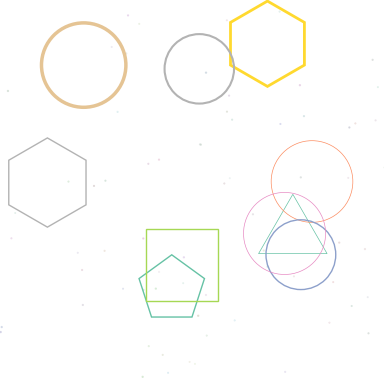[{"shape": "triangle", "thickness": 0.5, "radius": 0.51, "center": [0.761, 0.393]}, {"shape": "pentagon", "thickness": 1, "radius": 0.45, "center": [0.446, 0.249]}, {"shape": "circle", "thickness": 0.5, "radius": 0.53, "center": [0.81, 0.529]}, {"shape": "circle", "thickness": 1, "radius": 0.45, "center": [0.781, 0.338]}, {"shape": "circle", "thickness": 0.5, "radius": 0.53, "center": [0.739, 0.394]}, {"shape": "square", "thickness": 1, "radius": 0.47, "center": [0.473, 0.313]}, {"shape": "hexagon", "thickness": 2, "radius": 0.55, "center": [0.695, 0.886]}, {"shape": "circle", "thickness": 2.5, "radius": 0.55, "center": [0.217, 0.831]}, {"shape": "circle", "thickness": 1.5, "radius": 0.45, "center": [0.518, 0.821]}, {"shape": "hexagon", "thickness": 1, "radius": 0.58, "center": [0.123, 0.526]}]